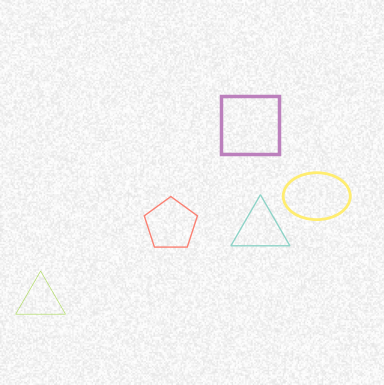[{"shape": "triangle", "thickness": 1, "radius": 0.44, "center": [0.676, 0.406]}, {"shape": "pentagon", "thickness": 1, "radius": 0.36, "center": [0.444, 0.417]}, {"shape": "triangle", "thickness": 0.5, "radius": 0.37, "center": [0.105, 0.221]}, {"shape": "square", "thickness": 2.5, "radius": 0.38, "center": [0.648, 0.674]}, {"shape": "oval", "thickness": 2, "radius": 0.44, "center": [0.823, 0.49]}]